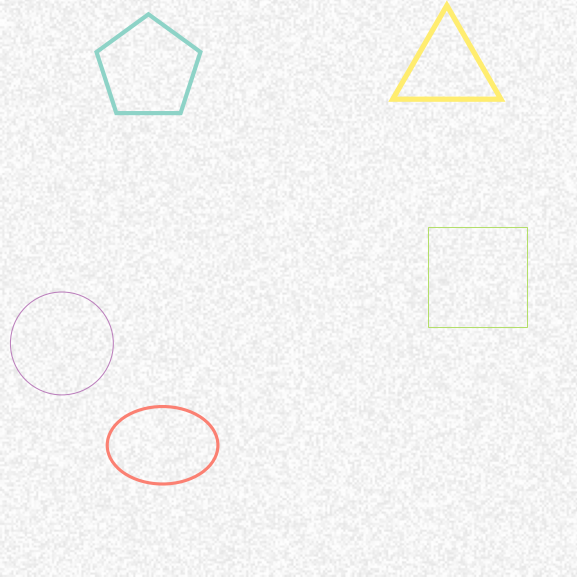[{"shape": "pentagon", "thickness": 2, "radius": 0.47, "center": [0.257, 0.88]}, {"shape": "oval", "thickness": 1.5, "radius": 0.48, "center": [0.282, 0.228]}, {"shape": "square", "thickness": 0.5, "radius": 0.43, "center": [0.827, 0.519]}, {"shape": "circle", "thickness": 0.5, "radius": 0.45, "center": [0.107, 0.404]}, {"shape": "triangle", "thickness": 2.5, "radius": 0.54, "center": [0.774, 0.881]}]